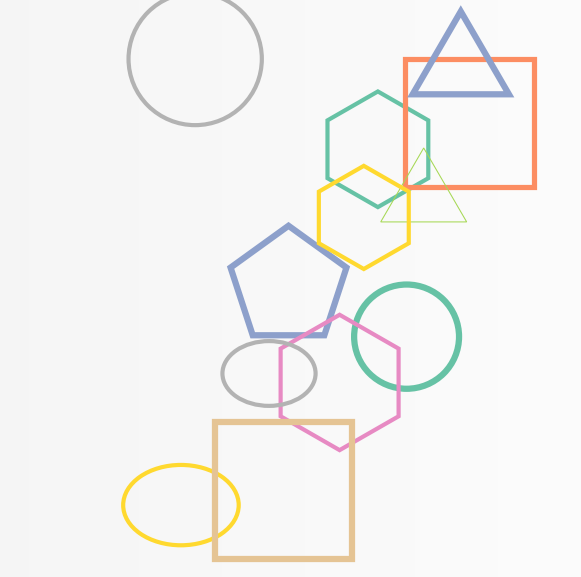[{"shape": "circle", "thickness": 3, "radius": 0.45, "center": [0.7, 0.416]}, {"shape": "hexagon", "thickness": 2, "radius": 0.5, "center": [0.65, 0.741]}, {"shape": "square", "thickness": 2.5, "radius": 0.56, "center": [0.807, 0.786]}, {"shape": "pentagon", "thickness": 3, "radius": 0.52, "center": [0.496, 0.503]}, {"shape": "triangle", "thickness": 3, "radius": 0.48, "center": [0.793, 0.884]}, {"shape": "hexagon", "thickness": 2, "radius": 0.59, "center": [0.584, 0.337]}, {"shape": "triangle", "thickness": 0.5, "radius": 0.43, "center": [0.729, 0.658]}, {"shape": "hexagon", "thickness": 2, "radius": 0.45, "center": [0.626, 0.623]}, {"shape": "oval", "thickness": 2, "radius": 0.5, "center": [0.311, 0.124]}, {"shape": "square", "thickness": 3, "radius": 0.59, "center": [0.488, 0.15]}, {"shape": "circle", "thickness": 2, "radius": 0.57, "center": [0.336, 0.897]}, {"shape": "oval", "thickness": 2, "radius": 0.4, "center": [0.463, 0.352]}]